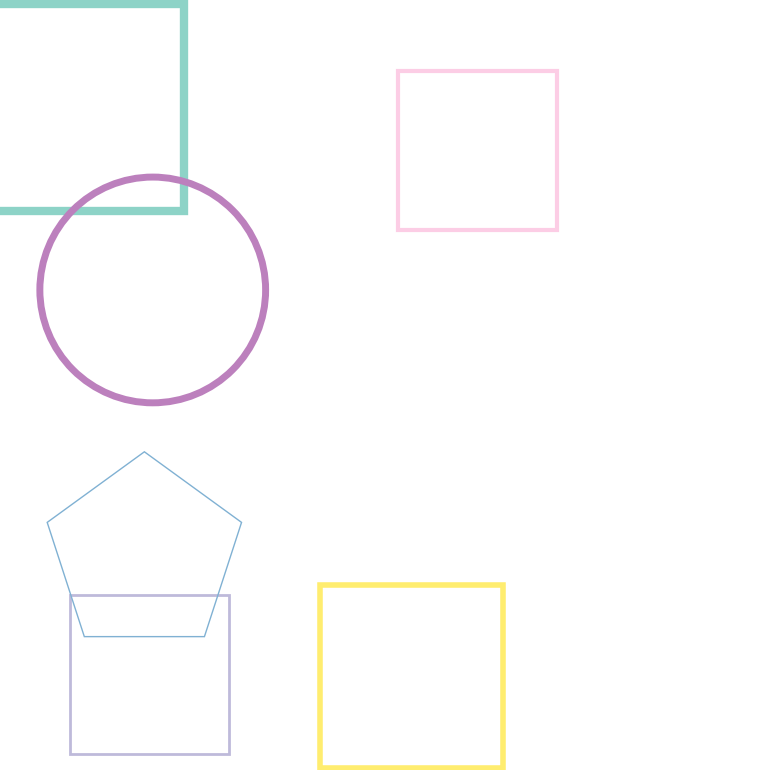[{"shape": "square", "thickness": 3, "radius": 0.67, "center": [0.105, 0.86]}, {"shape": "square", "thickness": 1, "radius": 0.52, "center": [0.194, 0.124]}, {"shape": "pentagon", "thickness": 0.5, "radius": 0.66, "center": [0.187, 0.281]}, {"shape": "square", "thickness": 1.5, "radius": 0.52, "center": [0.621, 0.804]}, {"shape": "circle", "thickness": 2.5, "radius": 0.73, "center": [0.198, 0.623]}, {"shape": "square", "thickness": 2, "radius": 0.6, "center": [0.534, 0.122]}]